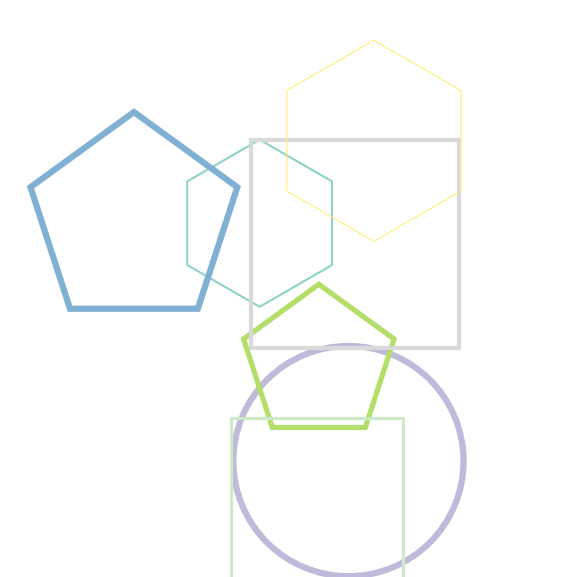[{"shape": "hexagon", "thickness": 1, "radius": 0.72, "center": [0.45, 0.613]}, {"shape": "circle", "thickness": 3, "radius": 1.0, "center": [0.603, 0.201]}, {"shape": "pentagon", "thickness": 3, "radius": 0.94, "center": [0.232, 0.617]}, {"shape": "pentagon", "thickness": 2.5, "radius": 0.69, "center": [0.552, 0.37]}, {"shape": "square", "thickness": 2, "radius": 0.9, "center": [0.615, 0.577]}, {"shape": "square", "thickness": 1.5, "radius": 0.74, "center": [0.548, 0.127]}, {"shape": "hexagon", "thickness": 0.5, "radius": 0.87, "center": [0.647, 0.755]}]